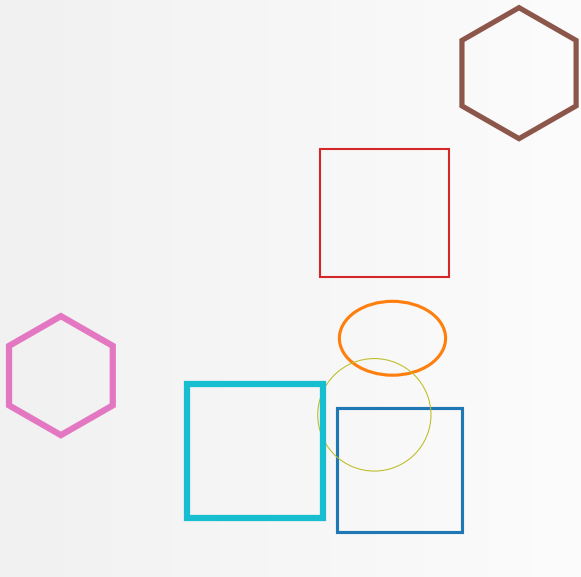[{"shape": "square", "thickness": 1.5, "radius": 0.54, "center": [0.687, 0.185]}, {"shape": "oval", "thickness": 1.5, "radius": 0.46, "center": [0.675, 0.413]}, {"shape": "square", "thickness": 1, "radius": 0.55, "center": [0.661, 0.631]}, {"shape": "hexagon", "thickness": 2.5, "radius": 0.57, "center": [0.893, 0.872]}, {"shape": "hexagon", "thickness": 3, "radius": 0.52, "center": [0.105, 0.349]}, {"shape": "circle", "thickness": 0.5, "radius": 0.49, "center": [0.644, 0.281]}, {"shape": "square", "thickness": 3, "radius": 0.58, "center": [0.439, 0.218]}]